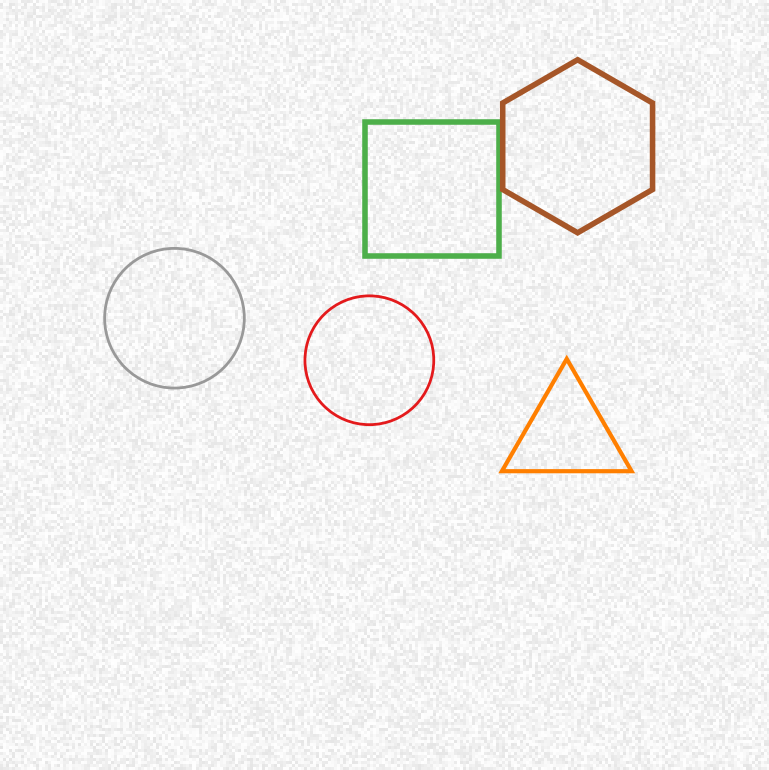[{"shape": "circle", "thickness": 1, "radius": 0.42, "center": [0.48, 0.532]}, {"shape": "square", "thickness": 2, "radius": 0.44, "center": [0.56, 0.755]}, {"shape": "triangle", "thickness": 1.5, "radius": 0.49, "center": [0.736, 0.437]}, {"shape": "hexagon", "thickness": 2, "radius": 0.56, "center": [0.75, 0.81]}, {"shape": "circle", "thickness": 1, "radius": 0.45, "center": [0.227, 0.587]}]